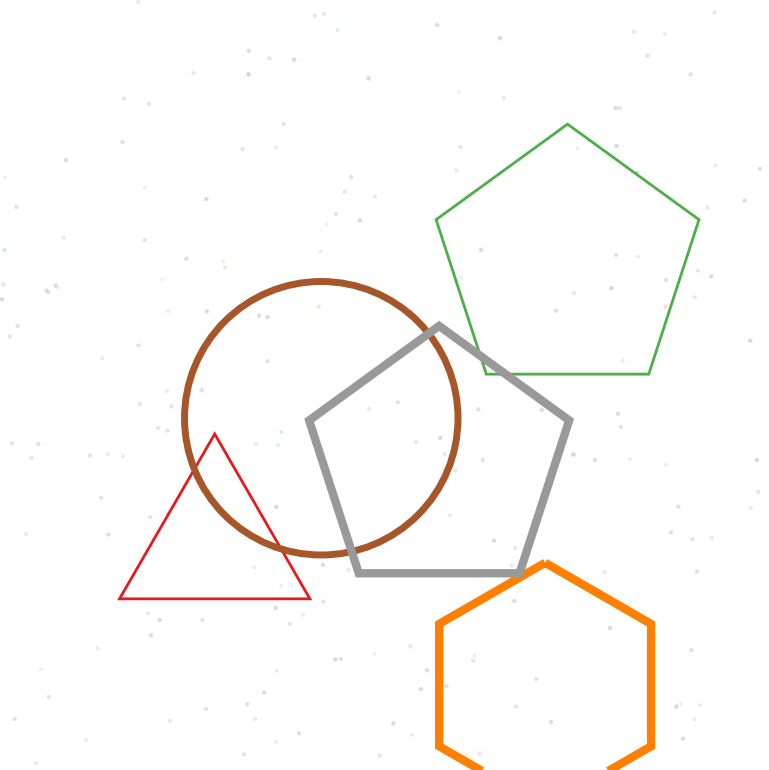[{"shape": "triangle", "thickness": 1, "radius": 0.71, "center": [0.279, 0.294]}, {"shape": "pentagon", "thickness": 1, "radius": 0.9, "center": [0.737, 0.659]}, {"shape": "hexagon", "thickness": 3, "radius": 0.79, "center": [0.708, 0.11]}, {"shape": "circle", "thickness": 2.5, "radius": 0.89, "center": [0.417, 0.457]}, {"shape": "pentagon", "thickness": 3, "radius": 0.89, "center": [0.57, 0.399]}]